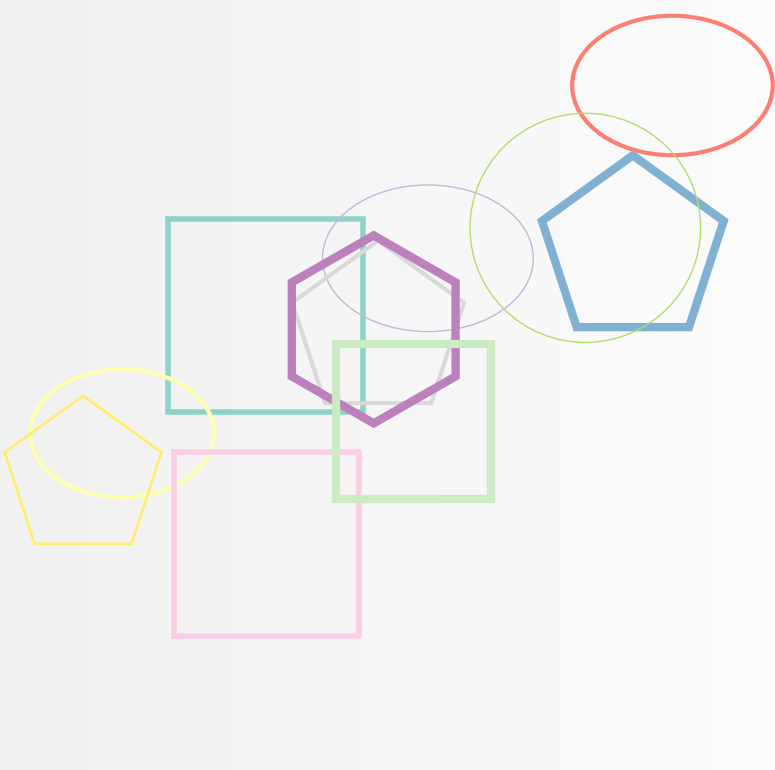[{"shape": "square", "thickness": 2, "radius": 0.63, "center": [0.343, 0.591]}, {"shape": "oval", "thickness": 1.5, "radius": 0.59, "center": [0.157, 0.437]}, {"shape": "oval", "thickness": 0.5, "radius": 0.68, "center": [0.552, 0.665]}, {"shape": "oval", "thickness": 1.5, "radius": 0.65, "center": [0.868, 0.889]}, {"shape": "pentagon", "thickness": 3, "radius": 0.62, "center": [0.817, 0.675]}, {"shape": "circle", "thickness": 0.5, "radius": 0.74, "center": [0.755, 0.704]}, {"shape": "square", "thickness": 2, "radius": 0.6, "center": [0.344, 0.294]}, {"shape": "pentagon", "thickness": 1.5, "radius": 0.58, "center": [0.488, 0.571]}, {"shape": "hexagon", "thickness": 3, "radius": 0.61, "center": [0.482, 0.572]}, {"shape": "square", "thickness": 3, "radius": 0.5, "center": [0.533, 0.453]}, {"shape": "pentagon", "thickness": 1, "radius": 0.53, "center": [0.107, 0.38]}]